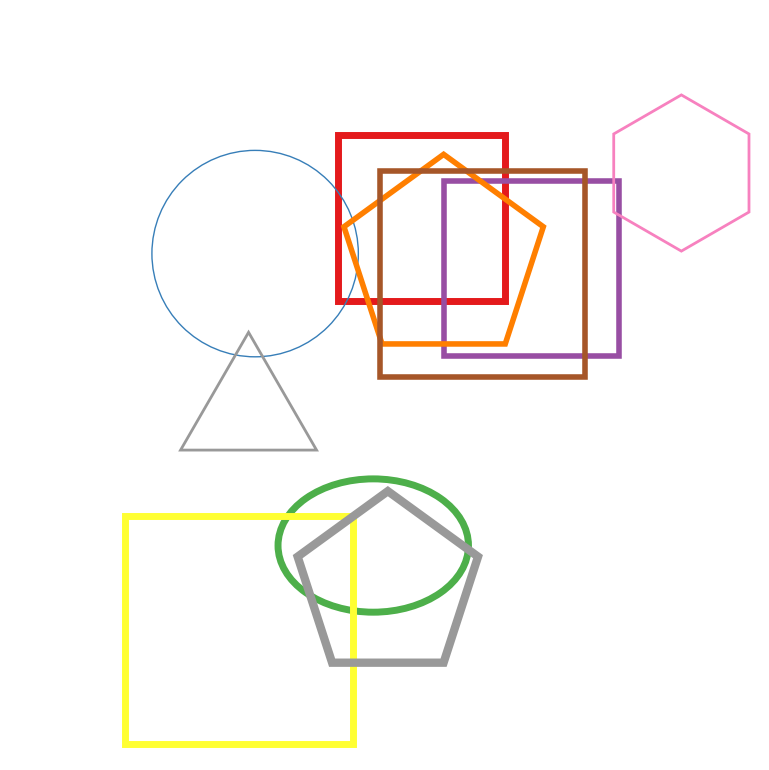[{"shape": "square", "thickness": 2.5, "radius": 0.54, "center": [0.547, 0.717]}, {"shape": "circle", "thickness": 0.5, "radius": 0.67, "center": [0.331, 0.671]}, {"shape": "oval", "thickness": 2.5, "radius": 0.62, "center": [0.485, 0.292]}, {"shape": "square", "thickness": 2, "radius": 0.57, "center": [0.69, 0.651]}, {"shape": "pentagon", "thickness": 2, "radius": 0.68, "center": [0.576, 0.663]}, {"shape": "square", "thickness": 2.5, "radius": 0.74, "center": [0.311, 0.182]}, {"shape": "square", "thickness": 2, "radius": 0.67, "center": [0.626, 0.644]}, {"shape": "hexagon", "thickness": 1, "radius": 0.51, "center": [0.885, 0.775]}, {"shape": "triangle", "thickness": 1, "radius": 0.51, "center": [0.323, 0.466]}, {"shape": "pentagon", "thickness": 3, "radius": 0.62, "center": [0.504, 0.239]}]